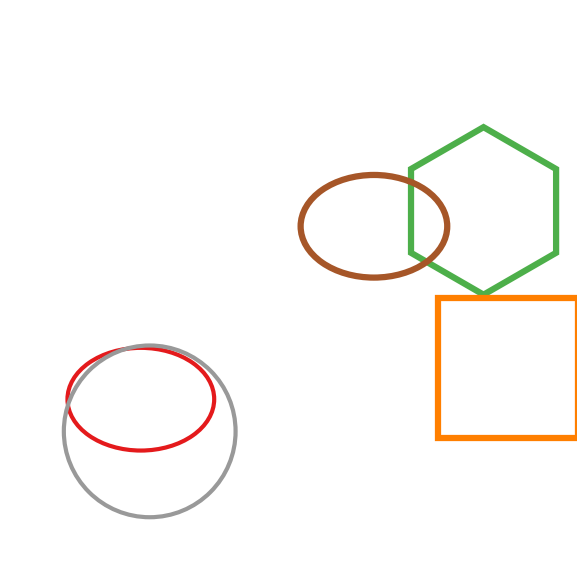[{"shape": "oval", "thickness": 2, "radius": 0.64, "center": [0.244, 0.308]}, {"shape": "hexagon", "thickness": 3, "radius": 0.73, "center": [0.837, 0.634]}, {"shape": "square", "thickness": 3, "radius": 0.61, "center": [0.879, 0.363]}, {"shape": "oval", "thickness": 3, "radius": 0.63, "center": [0.647, 0.607]}, {"shape": "circle", "thickness": 2, "radius": 0.74, "center": [0.259, 0.252]}]